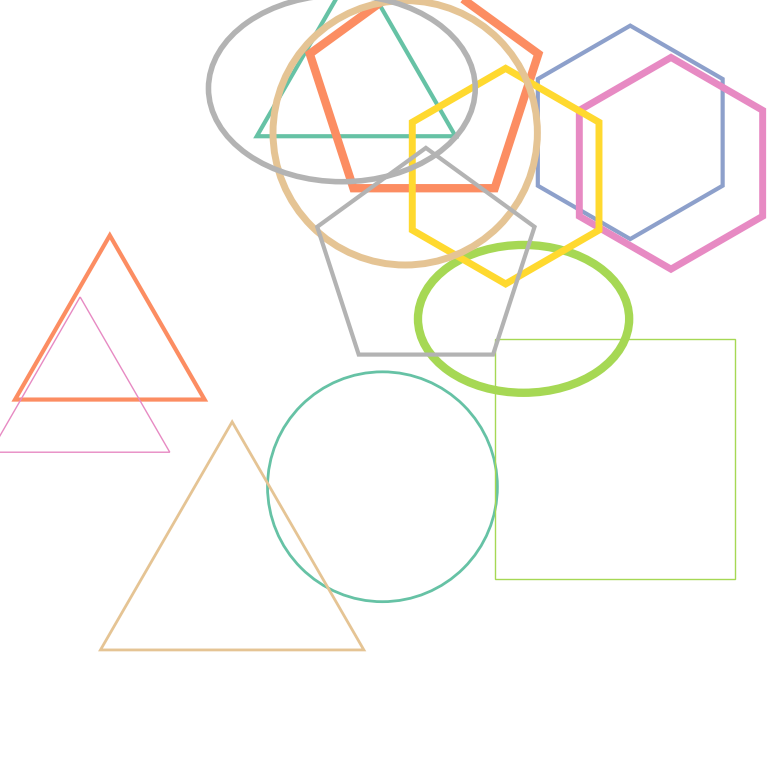[{"shape": "triangle", "thickness": 1.5, "radius": 0.74, "center": [0.463, 0.898]}, {"shape": "circle", "thickness": 1, "radius": 0.75, "center": [0.497, 0.368]}, {"shape": "pentagon", "thickness": 3, "radius": 0.78, "center": [0.551, 0.882]}, {"shape": "triangle", "thickness": 1.5, "radius": 0.71, "center": [0.143, 0.552]}, {"shape": "hexagon", "thickness": 1.5, "radius": 0.69, "center": [0.818, 0.828]}, {"shape": "triangle", "thickness": 0.5, "radius": 0.67, "center": [0.104, 0.48]}, {"shape": "hexagon", "thickness": 2.5, "radius": 0.69, "center": [0.871, 0.788]}, {"shape": "oval", "thickness": 3, "radius": 0.69, "center": [0.68, 0.586]}, {"shape": "square", "thickness": 0.5, "radius": 0.78, "center": [0.798, 0.404]}, {"shape": "hexagon", "thickness": 2.5, "radius": 0.7, "center": [0.657, 0.771]}, {"shape": "triangle", "thickness": 1, "radius": 0.99, "center": [0.301, 0.255]}, {"shape": "circle", "thickness": 2.5, "radius": 0.86, "center": [0.526, 0.828]}, {"shape": "pentagon", "thickness": 1.5, "radius": 0.74, "center": [0.553, 0.66]}, {"shape": "oval", "thickness": 2, "radius": 0.87, "center": [0.444, 0.885]}]